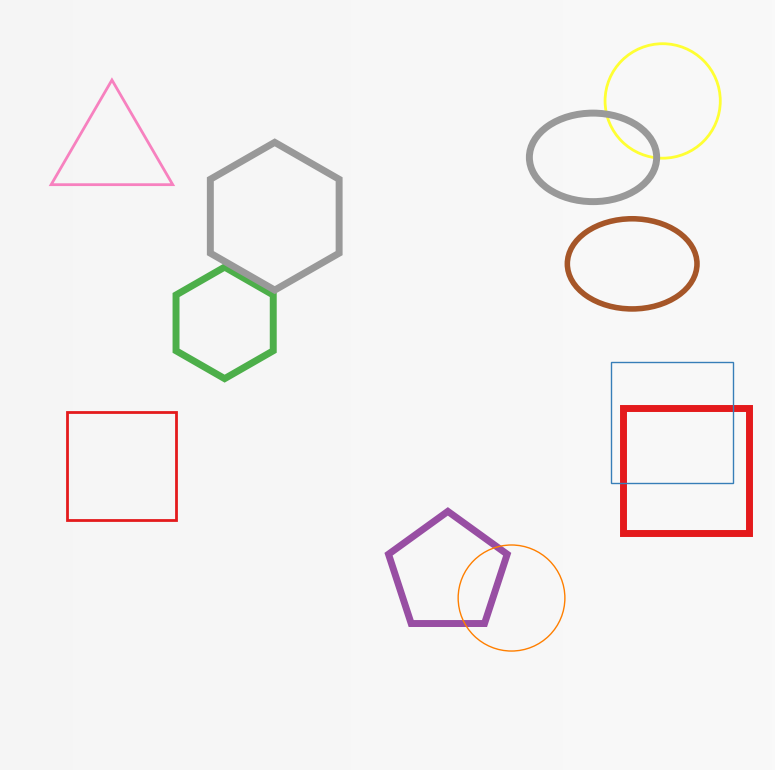[{"shape": "square", "thickness": 2.5, "radius": 0.41, "center": [0.886, 0.389]}, {"shape": "square", "thickness": 1, "radius": 0.35, "center": [0.157, 0.395]}, {"shape": "square", "thickness": 0.5, "radius": 0.39, "center": [0.867, 0.452]}, {"shape": "hexagon", "thickness": 2.5, "radius": 0.36, "center": [0.29, 0.581]}, {"shape": "pentagon", "thickness": 2.5, "radius": 0.4, "center": [0.578, 0.255]}, {"shape": "circle", "thickness": 0.5, "radius": 0.34, "center": [0.66, 0.223]}, {"shape": "circle", "thickness": 1, "radius": 0.37, "center": [0.855, 0.869]}, {"shape": "oval", "thickness": 2, "radius": 0.42, "center": [0.816, 0.657]}, {"shape": "triangle", "thickness": 1, "radius": 0.45, "center": [0.144, 0.805]}, {"shape": "oval", "thickness": 2.5, "radius": 0.41, "center": [0.765, 0.796]}, {"shape": "hexagon", "thickness": 2.5, "radius": 0.48, "center": [0.354, 0.719]}]